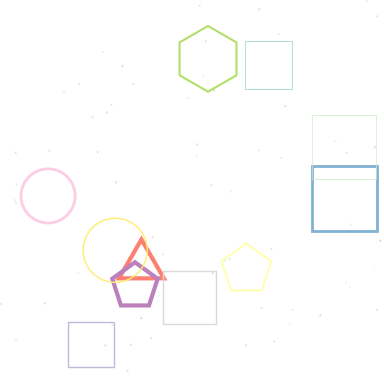[{"shape": "square", "thickness": 0.5, "radius": 0.31, "center": [0.698, 0.831]}, {"shape": "pentagon", "thickness": 1.5, "radius": 0.34, "center": [0.64, 0.3]}, {"shape": "square", "thickness": 1, "radius": 0.3, "center": [0.237, 0.106]}, {"shape": "triangle", "thickness": 3, "radius": 0.34, "center": [0.367, 0.311]}, {"shape": "square", "thickness": 2, "radius": 0.42, "center": [0.895, 0.484]}, {"shape": "hexagon", "thickness": 1.5, "radius": 0.43, "center": [0.54, 0.847]}, {"shape": "circle", "thickness": 2, "radius": 0.35, "center": [0.125, 0.491]}, {"shape": "square", "thickness": 1, "radius": 0.34, "center": [0.492, 0.228]}, {"shape": "pentagon", "thickness": 3, "radius": 0.31, "center": [0.351, 0.257]}, {"shape": "square", "thickness": 0.5, "radius": 0.42, "center": [0.894, 0.618]}, {"shape": "circle", "thickness": 1, "radius": 0.42, "center": [0.299, 0.35]}]